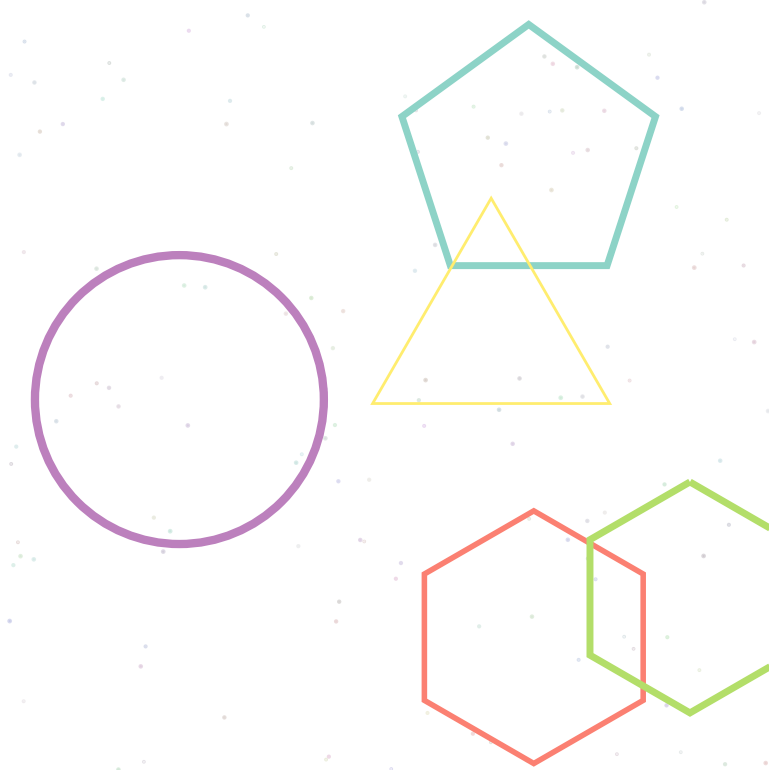[{"shape": "pentagon", "thickness": 2.5, "radius": 0.87, "center": [0.687, 0.795]}, {"shape": "hexagon", "thickness": 2, "radius": 0.82, "center": [0.693, 0.172]}, {"shape": "hexagon", "thickness": 2.5, "radius": 0.75, "center": [0.896, 0.224]}, {"shape": "circle", "thickness": 3, "radius": 0.94, "center": [0.233, 0.481]}, {"shape": "triangle", "thickness": 1, "radius": 0.89, "center": [0.638, 0.565]}]